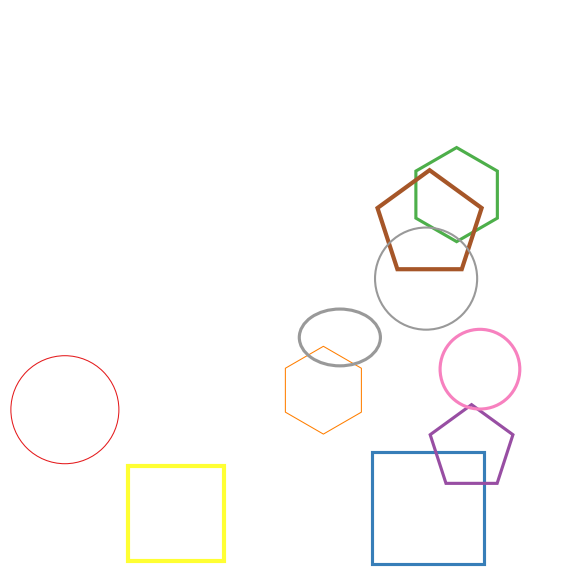[{"shape": "circle", "thickness": 0.5, "radius": 0.47, "center": [0.112, 0.29]}, {"shape": "square", "thickness": 1.5, "radius": 0.49, "center": [0.74, 0.12]}, {"shape": "hexagon", "thickness": 1.5, "radius": 0.41, "center": [0.791, 0.662]}, {"shape": "pentagon", "thickness": 1.5, "radius": 0.38, "center": [0.817, 0.223]}, {"shape": "hexagon", "thickness": 0.5, "radius": 0.38, "center": [0.56, 0.323]}, {"shape": "square", "thickness": 2, "radius": 0.41, "center": [0.305, 0.11]}, {"shape": "pentagon", "thickness": 2, "radius": 0.47, "center": [0.744, 0.61]}, {"shape": "circle", "thickness": 1.5, "radius": 0.35, "center": [0.831, 0.36]}, {"shape": "oval", "thickness": 1.5, "radius": 0.35, "center": [0.588, 0.415]}, {"shape": "circle", "thickness": 1, "radius": 0.44, "center": [0.738, 0.517]}]